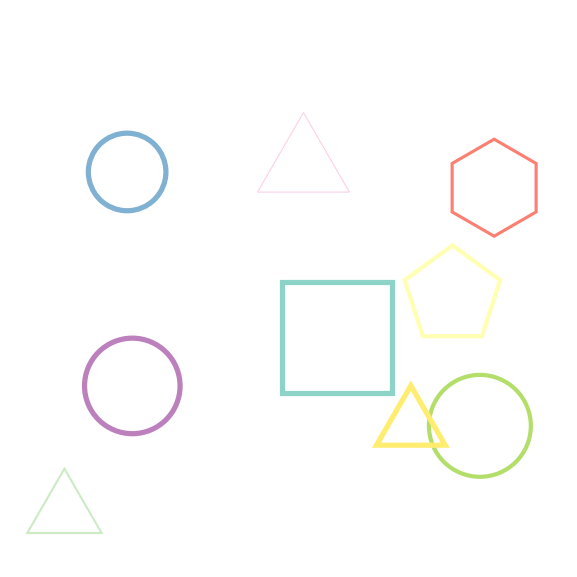[{"shape": "square", "thickness": 2.5, "radius": 0.48, "center": [0.584, 0.415]}, {"shape": "pentagon", "thickness": 2, "radius": 0.43, "center": [0.783, 0.487]}, {"shape": "hexagon", "thickness": 1.5, "radius": 0.42, "center": [0.856, 0.674]}, {"shape": "circle", "thickness": 2.5, "radius": 0.34, "center": [0.22, 0.701]}, {"shape": "circle", "thickness": 2, "radius": 0.44, "center": [0.831, 0.262]}, {"shape": "triangle", "thickness": 0.5, "radius": 0.46, "center": [0.525, 0.712]}, {"shape": "circle", "thickness": 2.5, "radius": 0.41, "center": [0.229, 0.331]}, {"shape": "triangle", "thickness": 1, "radius": 0.37, "center": [0.112, 0.113]}, {"shape": "triangle", "thickness": 2.5, "radius": 0.34, "center": [0.711, 0.263]}]